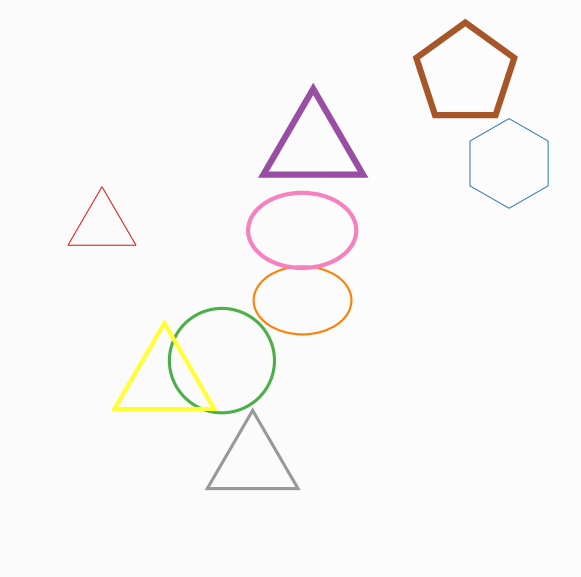[{"shape": "triangle", "thickness": 0.5, "radius": 0.34, "center": [0.175, 0.608]}, {"shape": "hexagon", "thickness": 0.5, "radius": 0.39, "center": [0.876, 0.716]}, {"shape": "circle", "thickness": 1.5, "radius": 0.45, "center": [0.382, 0.375]}, {"shape": "triangle", "thickness": 3, "radius": 0.49, "center": [0.539, 0.746]}, {"shape": "oval", "thickness": 1, "radius": 0.42, "center": [0.521, 0.479]}, {"shape": "triangle", "thickness": 2, "radius": 0.5, "center": [0.283, 0.34]}, {"shape": "pentagon", "thickness": 3, "radius": 0.44, "center": [0.801, 0.871]}, {"shape": "oval", "thickness": 2, "radius": 0.47, "center": [0.52, 0.6]}, {"shape": "triangle", "thickness": 1.5, "radius": 0.45, "center": [0.435, 0.198]}]